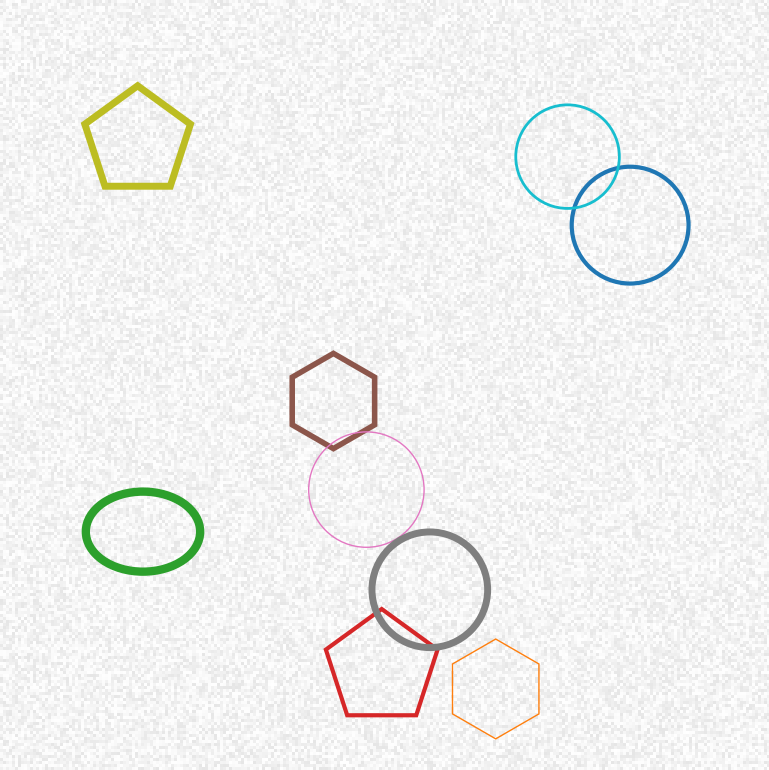[{"shape": "circle", "thickness": 1.5, "radius": 0.38, "center": [0.818, 0.708]}, {"shape": "hexagon", "thickness": 0.5, "radius": 0.32, "center": [0.644, 0.105]}, {"shape": "oval", "thickness": 3, "radius": 0.37, "center": [0.186, 0.31]}, {"shape": "pentagon", "thickness": 1.5, "radius": 0.38, "center": [0.496, 0.133]}, {"shape": "hexagon", "thickness": 2, "radius": 0.31, "center": [0.433, 0.479]}, {"shape": "circle", "thickness": 0.5, "radius": 0.37, "center": [0.476, 0.364]}, {"shape": "circle", "thickness": 2.5, "radius": 0.38, "center": [0.558, 0.234]}, {"shape": "pentagon", "thickness": 2.5, "radius": 0.36, "center": [0.179, 0.816]}, {"shape": "circle", "thickness": 1, "radius": 0.34, "center": [0.737, 0.797]}]